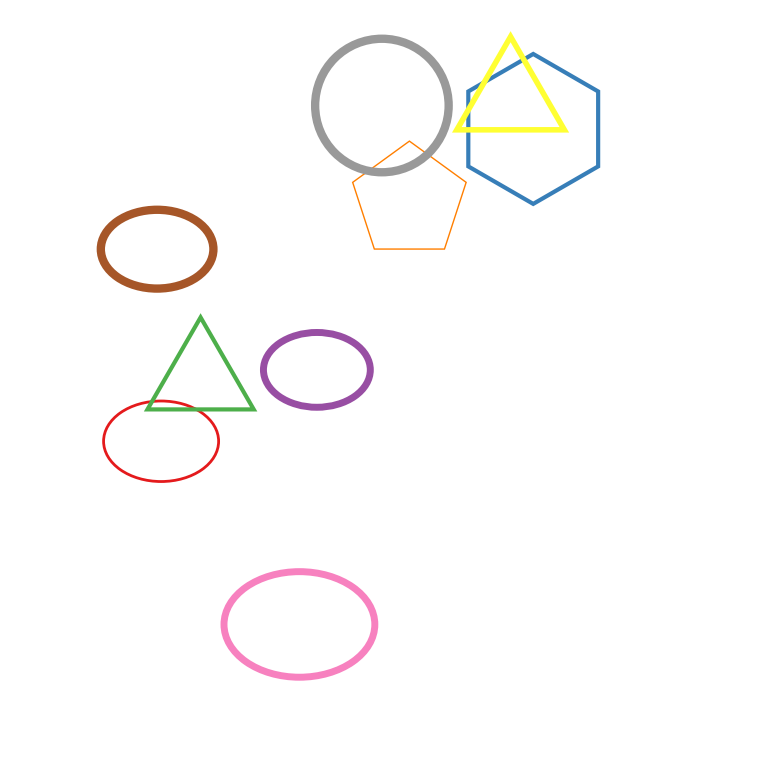[{"shape": "oval", "thickness": 1, "radius": 0.37, "center": [0.209, 0.427]}, {"shape": "hexagon", "thickness": 1.5, "radius": 0.49, "center": [0.693, 0.833]}, {"shape": "triangle", "thickness": 1.5, "radius": 0.4, "center": [0.261, 0.508]}, {"shape": "oval", "thickness": 2.5, "radius": 0.35, "center": [0.412, 0.52]}, {"shape": "pentagon", "thickness": 0.5, "radius": 0.39, "center": [0.532, 0.739]}, {"shape": "triangle", "thickness": 2, "radius": 0.4, "center": [0.663, 0.872]}, {"shape": "oval", "thickness": 3, "radius": 0.37, "center": [0.204, 0.676]}, {"shape": "oval", "thickness": 2.5, "radius": 0.49, "center": [0.389, 0.189]}, {"shape": "circle", "thickness": 3, "radius": 0.43, "center": [0.496, 0.863]}]